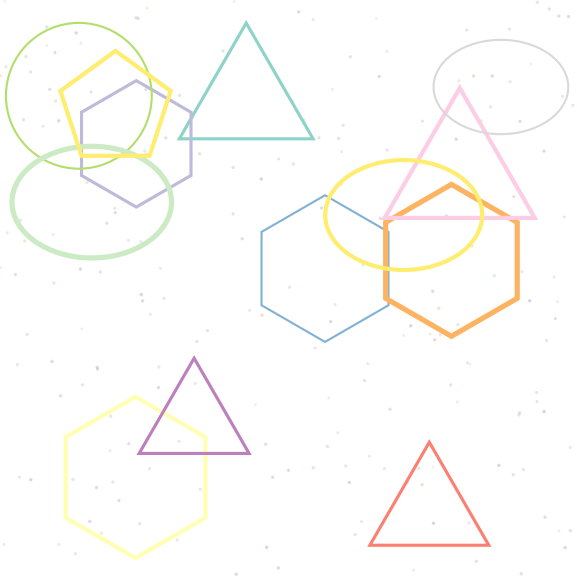[{"shape": "triangle", "thickness": 1.5, "radius": 0.67, "center": [0.426, 0.826]}, {"shape": "hexagon", "thickness": 2, "radius": 0.7, "center": [0.235, 0.173]}, {"shape": "hexagon", "thickness": 1.5, "radius": 0.55, "center": [0.236, 0.75]}, {"shape": "triangle", "thickness": 1.5, "radius": 0.59, "center": [0.743, 0.114]}, {"shape": "hexagon", "thickness": 1, "radius": 0.63, "center": [0.563, 0.534]}, {"shape": "hexagon", "thickness": 2.5, "radius": 0.66, "center": [0.782, 0.548]}, {"shape": "circle", "thickness": 1, "radius": 0.63, "center": [0.137, 0.833]}, {"shape": "triangle", "thickness": 2, "radius": 0.75, "center": [0.796, 0.697]}, {"shape": "oval", "thickness": 1, "radius": 0.58, "center": [0.867, 0.848]}, {"shape": "triangle", "thickness": 1.5, "radius": 0.55, "center": [0.336, 0.269]}, {"shape": "oval", "thickness": 2.5, "radius": 0.69, "center": [0.159, 0.649]}, {"shape": "oval", "thickness": 2, "radius": 0.68, "center": [0.699, 0.627]}, {"shape": "pentagon", "thickness": 2, "radius": 0.5, "center": [0.2, 0.811]}]